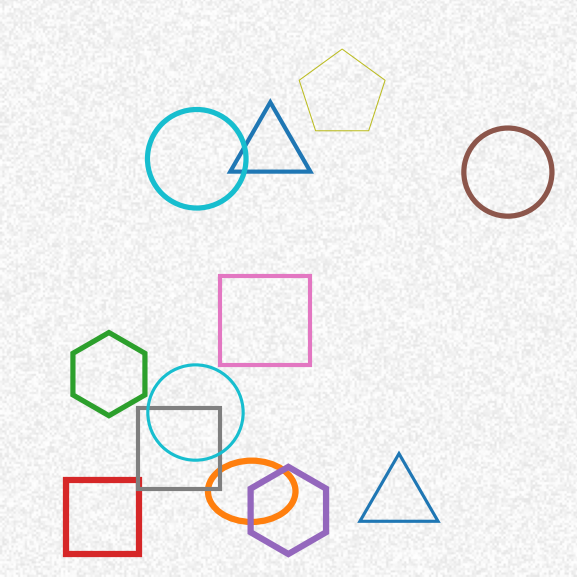[{"shape": "triangle", "thickness": 1.5, "radius": 0.39, "center": [0.691, 0.136]}, {"shape": "triangle", "thickness": 2, "radius": 0.4, "center": [0.468, 0.742]}, {"shape": "oval", "thickness": 3, "radius": 0.38, "center": [0.436, 0.148]}, {"shape": "hexagon", "thickness": 2.5, "radius": 0.36, "center": [0.189, 0.351]}, {"shape": "square", "thickness": 3, "radius": 0.32, "center": [0.178, 0.104]}, {"shape": "hexagon", "thickness": 3, "radius": 0.38, "center": [0.499, 0.115]}, {"shape": "circle", "thickness": 2.5, "radius": 0.38, "center": [0.879, 0.701]}, {"shape": "square", "thickness": 2, "radius": 0.39, "center": [0.459, 0.444]}, {"shape": "square", "thickness": 2, "radius": 0.35, "center": [0.31, 0.222]}, {"shape": "pentagon", "thickness": 0.5, "radius": 0.39, "center": [0.592, 0.836]}, {"shape": "circle", "thickness": 2.5, "radius": 0.43, "center": [0.341, 0.724]}, {"shape": "circle", "thickness": 1.5, "radius": 0.41, "center": [0.339, 0.285]}]